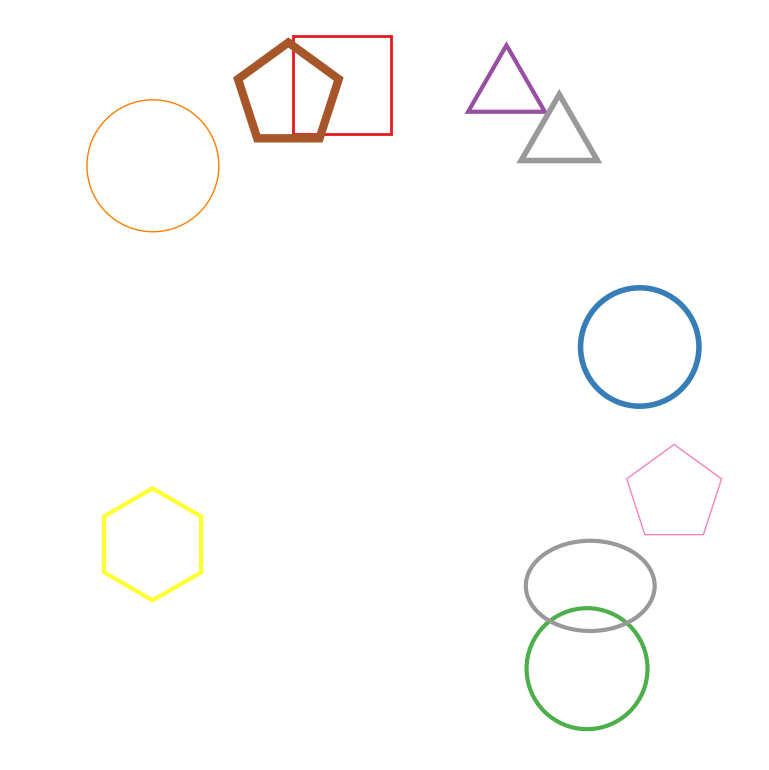[{"shape": "square", "thickness": 1, "radius": 0.32, "center": [0.445, 0.889]}, {"shape": "circle", "thickness": 2, "radius": 0.38, "center": [0.831, 0.549]}, {"shape": "circle", "thickness": 1.5, "radius": 0.39, "center": [0.762, 0.132]}, {"shape": "triangle", "thickness": 1.5, "radius": 0.29, "center": [0.658, 0.884]}, {"shape": "circle", "thickness": 0.5, "radius": 0.43, "center": [0.199, 0.785]}, {"shape": "hexagon", "thickness": 1.5, "radius": 0.36, "center": [0.198, 0.293]}, {"shape": "pentagon", "thickness": 3, "radius": 0.34, "center": [0.375, 0.876]}, {"shape": "pentagon", "thickness": 0.5, "radius": 0.32, "center": [0.875, 0.358]}, {"shape": "oval", "thickness": 1.5, "radius": 0.42, "center": [0.767, 0.239]}, {"shape": "triangle", "thickness": 2, "radius": 0.29, "center": [0.726, 0.82]}]